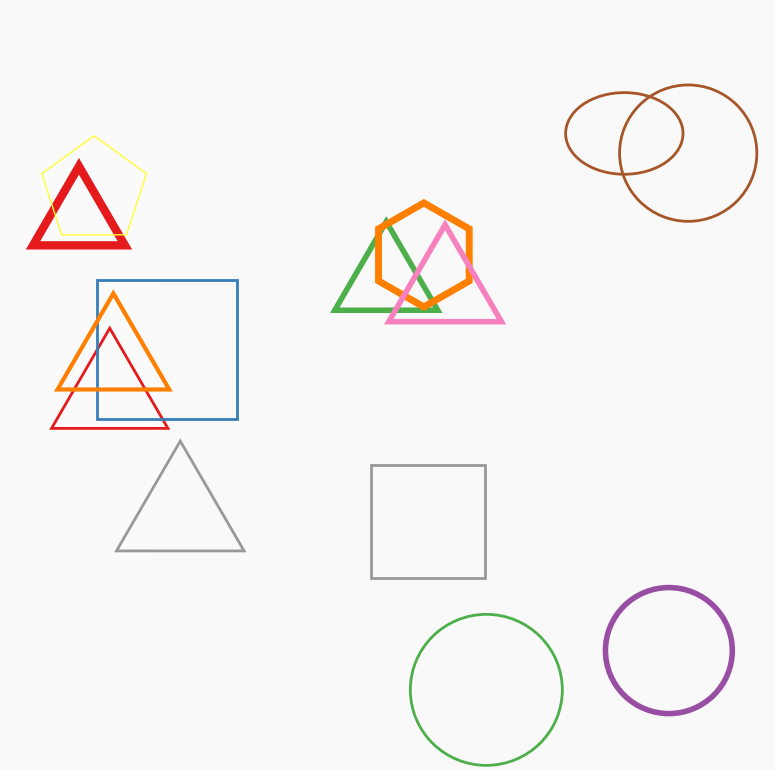[{"shape": "triangle", "thickness": 1, "radius": 0.43, "center": [0.142, 0.487]}, {"shape": "triangle", "thickness": 3, "radius": 0.34, "center": [0.102, 0.716]}, {"shape": "square", "thickness": 1, "radius": 0.45, "center": [0.216, 0.546]}, {"shape": "circle", "thickness": 1, "radius": 0.49, "center": [0.628, 0.104]}, {"shape": "triangle", "thickness": 2, "radius": 0.38, "center": [0.498, 0.635]}, {"shape": "circle", "thickness": 2, "radius": 0.41, "center": [0.863, 0.155]}, {"shape": "hexagon", "thickness": 2.5, "radius": 0.34, "center": [0.547, 0.669]}, {"shape": "triangle", "thickness": 1.5, "radius": 0.42, "center": [0.146, 0.536]}, {"shape": "pentagon", "thickness": 0.5, "radius": 0.36, "center": [0.121, 0.753]}, {"shape": "oval", "thickness": 1, "radius": 0.38, "center": [0.806, 0.827]}, {"shape": "circle", "thickness": 1, "radius": 0.44, "center": [0.888, 0.801]}, {"shape": "triangle", "thickness": 2, "radius": 0.42, "center": [0.574, 0.624]}, {"shape": "triangle", "thickness": 1, "radius": 0.48, "center": [0.233, 0.332]}, {"shape": "square", "thickness": 1, "radius": 0.37, "center": [0.553, 0.323]}]